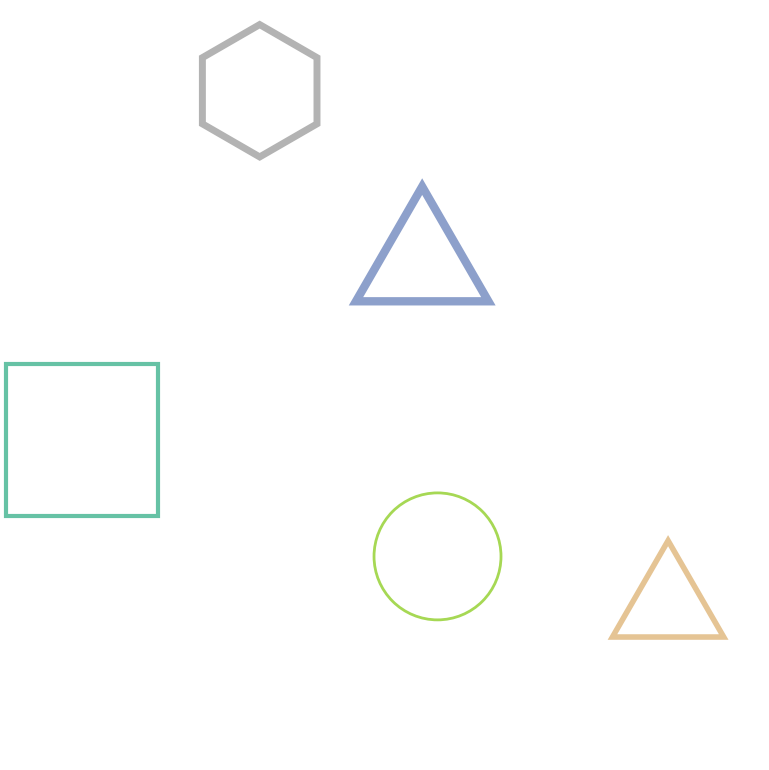[{"shape": "square", "thickness": 1.5, "radius": 0.49, "center": [0.107, 0.428]}, {"shape": "triangle", "thickness": 3, "radius": 0.5, "center": [0.548, 0.658]}, {"shape": "circle", "thickness": 1, "radius": 0.41, "center": [0.568, 0.277]}, {"shape": "triangle", "thickness": 2, "radius": 0.42, "center": [0.868, 0.214]}, {"shape": "hexagon", "thickness": 2.5, "radius": 0.43, "center": [0.337, 0.882]}]